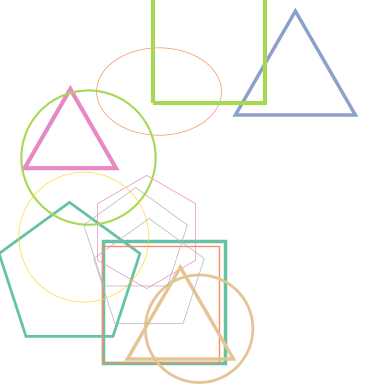[{"shape": "square", "thickness": 2.5, "radius": 0.79, "center": [0.426, 0.215]}, {"shape": "pentagon", "thickness": 2, "radius": 0.96, "center": [0.18, 0.282]}, {"shape": "oval", "thickness": 0.5, "radius": 0.81, "center": [0.413, 0.762]}, {"shape": "square", "thickness": 1, "radius": 0.75, "center": [0.417, 0.21]}, {"shape": "triangle", "thickness": 2.5, "radius": 0.9, "center": [0.767, 0.791]}, {"shape": "hexagon", "thickness": 0.5, "radius": 0.73, "center": [0.381, 0.397]}, {"shape": "triangle", "thickness": 3, "radius": 0.69, "center": [0.183, 0.632]}, {"shape": "circle", "thickness": 1.5, "radius": 0.87, "center": [0.23, 0.591]}, {"shape": "square", "thickness": 3, "radius": 0.73, "center": [0.542, 0.877]}, {"shape": "circle", "thickness": 0.5, "radius": 0.84, "center": [0.218, 0.384]}, {"shape": "circle", "thickness": 2, "radius": 0.7, "center": [0.517, 0.146]}, {"shape": "triangle", "thickness": 2.5, "radius": 0.79, "center": [0.469, 0.147]}, {"shape": "pentagon", "thickness": 0.5, "radius": 0.75, "center": [0.387, 0.282]}, {"shape": "pentagon", "thickness": 0.5, "radius": 0.71, "center": [0.352, 0.372]}]